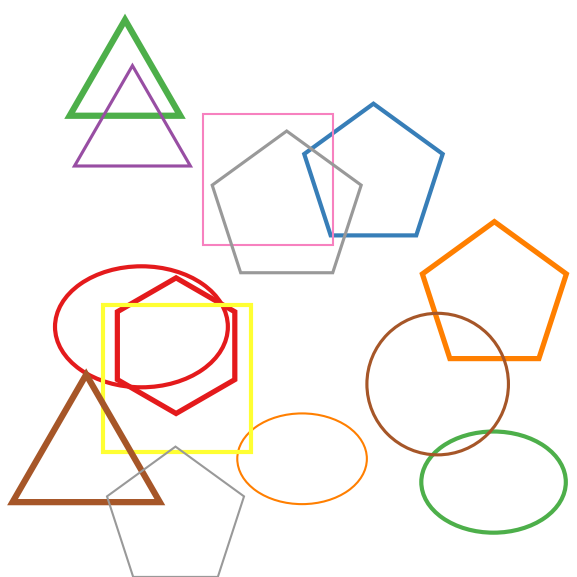[{"shape": "hexagon", "thickness": 2.5, "radius": 0.59, "center": [0.305, 0.401]}, {"shape": "oval", "thickness": 2, "radius": 0.75, "center": [0.245, 0.433]}, {"shape": "pentagon", "thickness": 2, "radius": 0.63, "center": [0.647, 0.694]}, {"shape": "oval", "thickness": 2, "radius": 0.63, "center": [0.855, 0.164]}, {"shape": "triangle", "thickness": 3, "radius": 0.55, "center": [0.216, 0.854]}, {"shape": "triangle", "thickness": 1.5, "radius": 0.58, "center": [0.229, 0.77]}, {"shape": "pentagon", "thickness": 2.5, "radius": 0.66, "center": [0.856, 0.484]}, {"shape": "oval", "thickness": 1, "radius": 0.56, "center": [0.523, 0.205]}, {"shape": "square", "thickness": 2, "radius": 0.64, "center": [0.306, 0.344]}, {"shape": "circle", "thickness": 1.5, "radius": 0.61, "center": [0.758, 0.334]}, {"shape": "triangle", "thickness": 3, "radius": 0.74, "center": [0.149, 0.203]}, {"shape": "square", "thickness": 1, "radius": 0.57, "center": [0.464, 0.688]}, {"shape": "pentagon", "thickness": 1.5, "radius": 0.68, "center": [0.496, 0.637]}, {"shape": "pentagon", "thickness": 1, "radius": 0.62, "center": [0.304, 0.101]}]